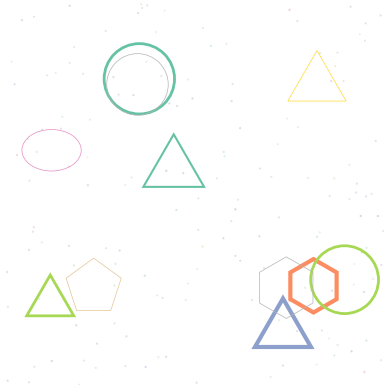[{"shape": "triangle", "thickness": 1.5, "radius": 0.46, "center": [0.451, 0.56]}, {"shape": "circle", "thickness": 2, "radius": 0.46, "center": [0.362, 0.795]}, {"shape": "hexagon", "thickness": 3, "radius": 0.35, "center": [0.814, 0.258]}, {"shape": "triangle", "thickness": 3, "radius": 0.42, "center": [0.735, 0.141]}, {"shape": "oval", "thickness": 0.5, "radius": 0.38, "center": [0.134, 0.61]}, {"shape": "triangle", "thickness": 2, "radius": 0.35, "center": [0.131, 0.215]}, {"shape": "circle", "thickness": 2, "radius": 0.44, "center": [0.895, 0.274]}, {"shape": "triangle", "thickness": 0.5, "radius": 0.44, "center": [0.823, 0.781]}, {"shape": "pentagon", "thickness": 0.5, "radius": 0.38, "center": [0.243, 0.254]}, {"shape": "hexagon", "thickness": 0.5, "radius": 0.4, "center": [0.744, 0.253]}, {"shape": "circle", "thickness": 0.5, "radius": 0.4, "center": [0.357, 0.781]}]